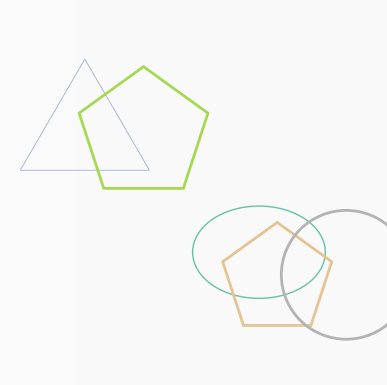[{"shape": "oval", "thickness": 1, "radius": 0.86, "center": [0.668, 0.345]}, {"shape": "triangle", "thickness": 0.5, "radius": 0.96, "center": [0.219, 0.654]}, {"shape": "pentagon", "thickness": 2, "radius": 0.87, "center": [0.37, 0.652]}, {"shape": "pentagon", "thickness": 2, "radius": 0.74, "center": [0.715, 0.274]}, {"shape": "circle", "thickness": 2, "radius": 0.84, "center": [0.893, 0.286]}]